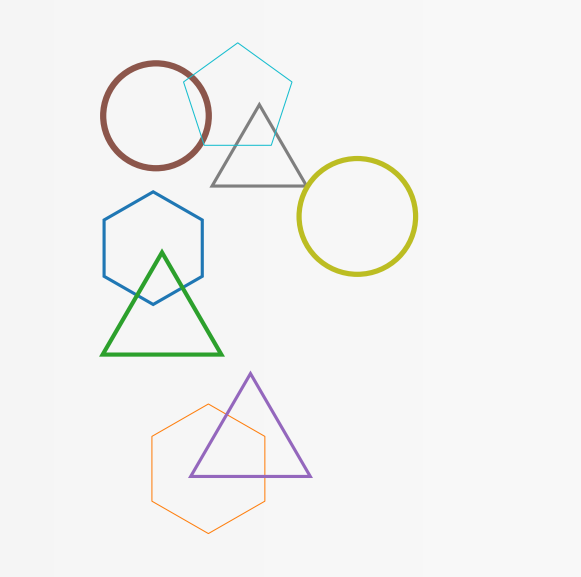[{"shape": "hexagon", "thickness": 1.5, "radius": 0.49, "center": [0.264, 0.569]}, {"shape": "hexagon", "thickness": 0.5, "radius": 0.56, "center": [0.359, 0.187]}, {"shape": "triangle", "thickness": 2, "radius": 0.59, "center": [0.279, 0.444]}, {"shape": "triangle", "thickness": 1.5, "radius": 0.59, "center": [0.431, 0.233]}, {"shape": "circle", "thickness": 3, "radius": 0.45, "center": [0.268, 0.799]}, {"shape": "triangle", "thickness": 1.5, "radius": 0.47, "center": [0.446, 0.724]}, {"shape": "circle", "thickness": 2.5, "radius": 0.5, "center": [0.615, 0.624]}, {"shape": "pentagon", "thickness": 0.5, "radius": 0.49, "center": [0.409, 0.827]}]